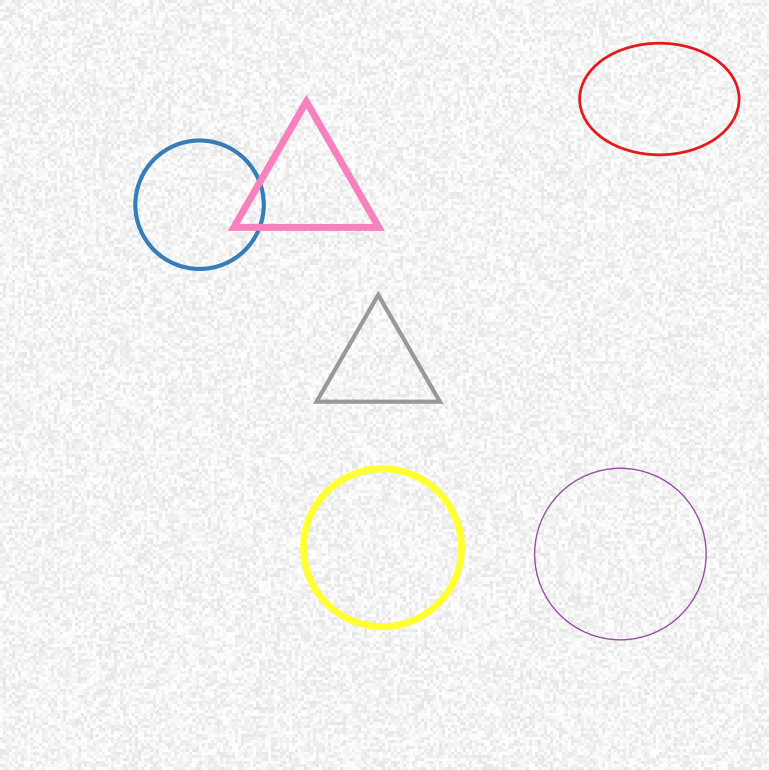[{"shape": "oval", "thickness": 1, "radius": 0.52, "center": [0.856, 0.871]}, {"shape": "circle", "thickness": 1.5, "radius": 0.42, "center": [0.259, 0.734]}, {"shape": "circle", "thickness": 0.5, "radius": 0.56, "center": [0.806, 0.28]}, {"shape": "circle", "thickness": 2.5, "radius": 0.51, "center": [0.497, 0.289]}, {"shape": "triangle", "thickness": 2.5, "radius": 0.54, "center": [0.398, 0.759]}, {"shape": "triangle", "thickness": 1.5, "radius": 0.46, "center": [0.491, 0.525]}]